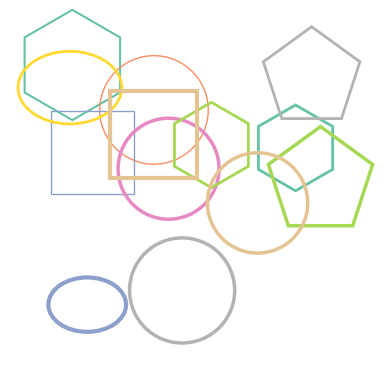[{"shape": "hexagon", "thickness": 2, "radius": 0.56, "center": [0.768, 0.616]}, {"shape": "hexagon", "thickness": 1.5, "radius": 0.72, "center": [0.188, 0.831]}, {"shape": "circle", "thickness": 1, "radius": 0.7, "center": [0.4, 0.714]}, {"shape": "square", "thickness": 1, "radius": 0.54, "center": [0.24, 0.604]}, {"shape": "oval", "thickness": 3, "radius": 0.5, "center": [0.227, 0.209]}, {"shape": "circle", "thickness": 2.5, "radius": 0.66, "center": [0.438, 0.562]}, {"shape": "pentagon", "thickness": 2.5, "radius": 0.71, "center": [0.832, 0.529]}, {"shape": "hexagon", "thickness": 2, "radius": 0.55, "center": [0.549, 0.623]}, {"shape": "oval", "thickness": 2, "radius": 0.67, "center": [0.181, 0.772]}, {"shape": "circle", "thickness": 2.5, "radius": 0.65, "center": [0.669, 0.473]}, {"shape": "square", "thickness": 3, "radius": 0.57, "center": [0.399, 0.651]}, {"shape": "pentagon", "thickness": 2, "radius": 0.66, "center": [0.809, 0.799]}, {"shape": "circle", "thickness": 2.5, "radius": 0.68, "center": [0.473, 0.246]}]